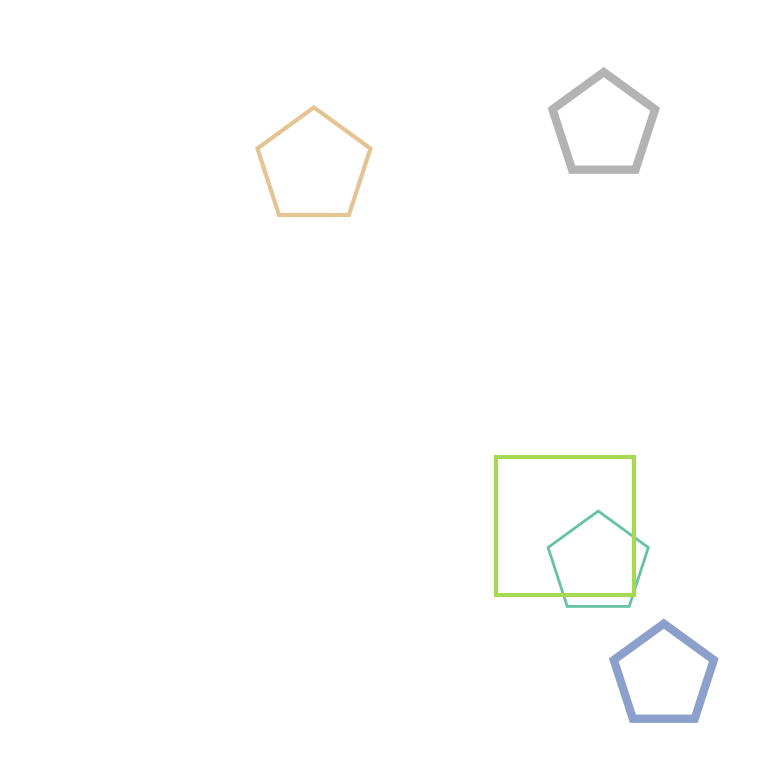[{"shape": "pentagon", "thickness": 1, "radius": 0.34, "center": [0.777, 0.268]}, {"shape": "pentagon", "thickness": 3, "radius": 0.34, "center": [0.862, 0.122]}, {"shape": "square", "thickness": 1.5, "radius": 0.45, "center": [0.734, 0.317]}, {"shape": "pentagon", "thickness": 1.5, "radius": 0.39, "center": [0.408, 0.783]}, {"shape": "pentagon", "thickness": 3, "radius": 0.35, "center": [0.784, 0.836]}]